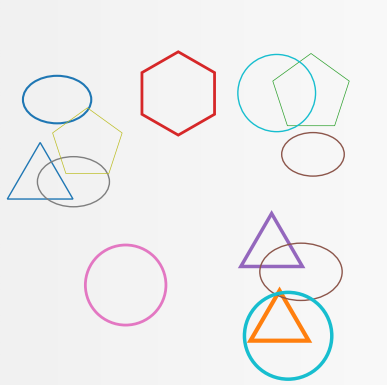[{"shape": "oval", "thickness": 1.5, "radius": 0.44, "center": [0.147, 0.741]}, {"shape": "triangle", "thickness": 1, "radius": 0.49, "center": [0.104, 0.532]}, {"shape": "triangle", "thickness": 3, "radius": 0.43, "center": [0.721, 0.158]}, {"shape": "pentagon", "thickness": 0.5, "radius": 0.52, "center": [0.803, 0.757]}, {"shape": "hexagon", "thickness": 2, "radius": 0.54, "center": [0.46, 0.757]}, {"shape": "triangle", "thickness": 2.5, "radius": 0.46, "center": [0.701, 0.354]}, {"shape": "oval", "thickness": 1, "radius": 0.4, "center": [0.808, 0.599]}, {"shape": "oval", "thickness": 1, "radius": 0.53, "center": [0.777, 0.294]}, {"shape": "circle", "thickness": 2, "radius": 0.52, "center": [0.324, 0.26]}, {"shape": "oval", "thickness": 1, "radius": 0.46, "center": [0.19, 0.528]}, {"shape": "pentagon", "thickness": 0.5, "radius": 0.47, "center": [0.225, 0.626]}, {"shape": "circle", "thickness": 1, "radius": 0.5, "center": [0.714, 0.758]}, {"shape": "circle", "thickness": 2.5, "radius": 0.56, "center": [0.744, 0.128]}]